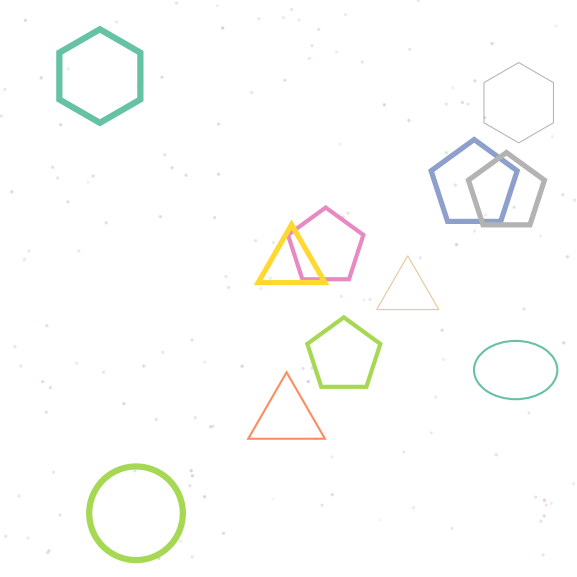[{"shape": "hexagon", "thickness": 3, "radius": 0.41, "center": [0.173, 0.867]}, {"shape": "oval", "thickness": 1, "radius": 0.36, "center": [0.893, 0.358]}, {"shape": "triangle", "thickness": 1, "radius": 0.38, "center": [0.496, 0.278]}, {"shape": "pentagon", "thickness": 2.5, "radius": 0.39, "center": [0.821, 0.679]}, {"shape": "pentagon", "thickness": 2, "radius": 0.34, "center": [0.564, 0.571]}, {"shape": "circle", "thickness": 3, "radius": 0.41, "center": [0.236, 0.11]}, {"shape": "pentagon", "thickness": 2, "radius": 0.33, "center": [0.595, 0.383]}, {"shape": "triangle", "thickness": 2.5, "radius": 0.33, "center": [0.505, 0.543]}, {"shape": "triangle", "thickness": 0.5, "radius": 0.31, "center": [0.706, 0.494]}, {"shape": "hexagon", "thickness": 0.5, "radius": 0.35, "center": [0.898, 0.821]}, {"shape": "pentagon", "thickness": 2.5, "radius": 0.35, "center": [0.877, 0.666]}]